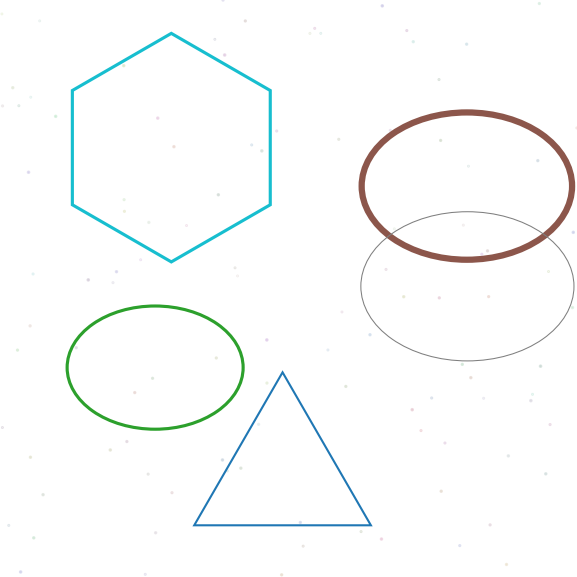[{"shape": "triangle", "thickness": 1, "radius": 0.88, "center": [0.489, 0.178]}, {"shape": "oval", "thickness": 1.5, "radius": 0.76, "center": [0.269, 0.363]}, {"shape": "oval", "thickness": 3, "radius": 0.91, "center": [0.808, 0.677]}, {"shape": "oval", "thickness": 0.5, "radius": 0.92, "center": [0.809, 0.503]}, {"shape": "hexagon", "thickness": 1.5, "radius": 0.99, "center": [0.297, 0.743]}]